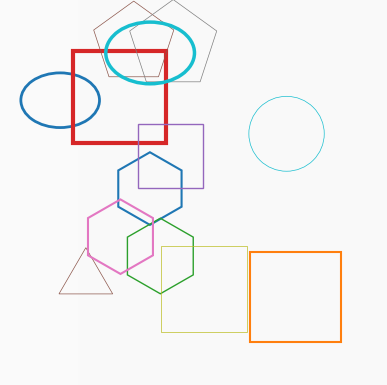[{"shape": "hexagon", "thickness": 1.5, "radius": 0.47, "center": [0.387, 0.51]}, {"shape": "oval", "thickness": 2, "radius": 0.51, "center": [0.155, 0.74]}, {"shape": "square", "thickness": 1.5, "radius": 0.58, "center": [0.763, 0.228]}, {"shape": "hexagon", "thickness": 1, "radius": 0.49, "center": [0.414, 0.335]}, {"shape": "square", "thickness": 3, "radius": 0.59, "center": [0.308, 0.748]}, {"shape": "square", "thickness": 1, "radius": 0.42, "center": [0.439, 0.594]}, {"shape": "pentagon", "thickness": 0.5, "radius": 0.54, "center": [0.345, 0.888]}, {"shape": "triangle", "thickness": 0.5, "radius": 0.4, "center": [0.222, 0.277]}, {"shape": "hexagon", "thickness": 1.5, "radius": 0.48, "center": [0.311, 0.385]}, {"shape": "pentagon", "thickness": 0.5, "radius": 0.59, "center": [0.447, 0.883]}, {"shape": "square", "thickness": 0.5, "radius": 0.56, "center": [0.526, 0.249]}, {"shape": "circle", "thickness": 0.5, "radius": 0.49, "center": [0.739, 0.653]}, {"shape": "oval", "thickness": 2.5, "radius": 0.57, "center": [0.387, 0.862]}]